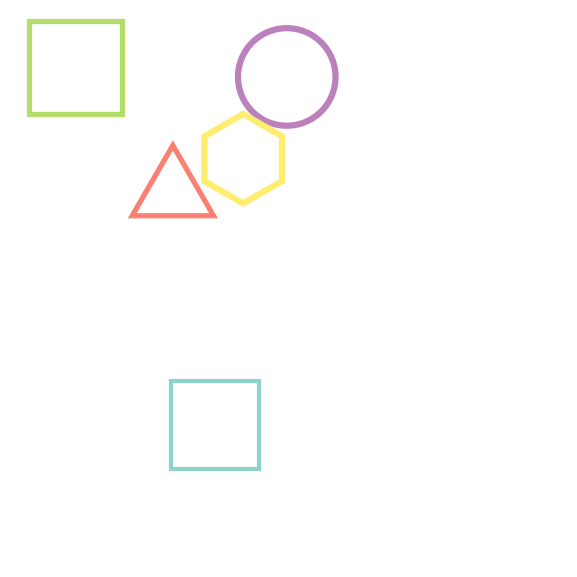[{"shape": "square", "thickness": 2, "radius": 0.38, "center": [0.373, 0.263]}, {"shape": "triangle", "thickness": 2.5, "radius": 0.41, "center": [0.299, 0.666]}, {"shape": "square", "thickness": 2.5, "radius": 0.4, "center": [0.131, 0.883]}, {"shape": "circle", "thickness": 3, "radius": 0.42, "center": [0.497, 0.866]}, {"shape": "hexagon", "thickness": 3, "radius": 0.39, "center": [0.421, 0.724]}]